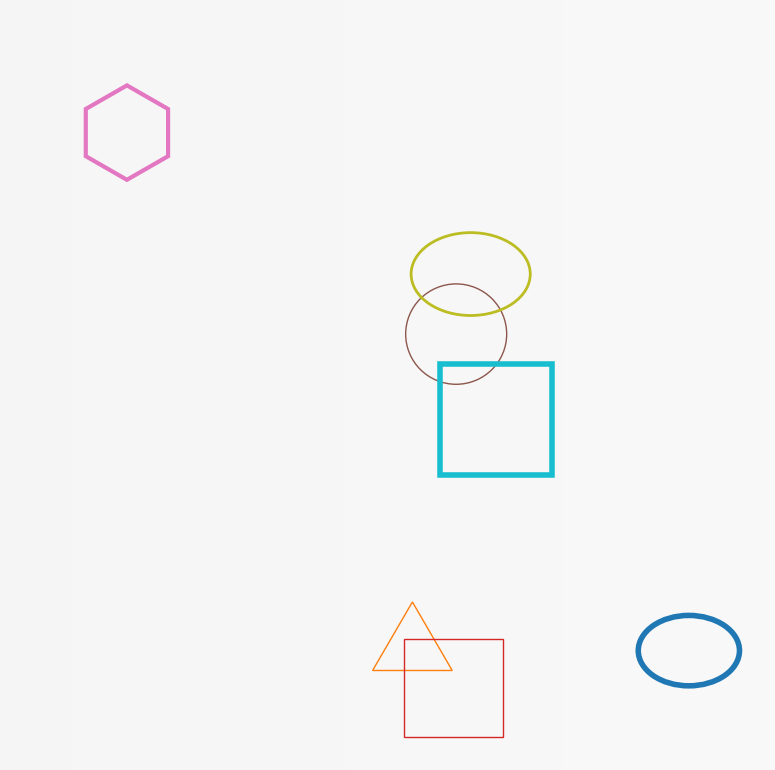[{"shape": "oval", "thickness": 2, "radius": 0.33, "center": [0.889, 0.155]}, {"shape": "triangle", "thickness": 0.5, "radius": 0.3, "center": [0.532, 0.159]}, {"shape": "square", "thickness": 0.5, "radius": 0.32, "center": [0.585, 0.106]}, {"shape": "circle", "thickness": 0.5, "radius": 0.33, "center": [0.589, 0.566]}, {"shape": "hexagon", "thickness": 1.5, "radius": 0.31, "center": [0.164, 0.828]}, {"shape": "oval", "thickness": 1, "radius": 0.38, "center": [0.607, 0.644]}, {"shape": "square", "thickness": 2, "radius": 0.36, "center": [0.64, 0.455]}]